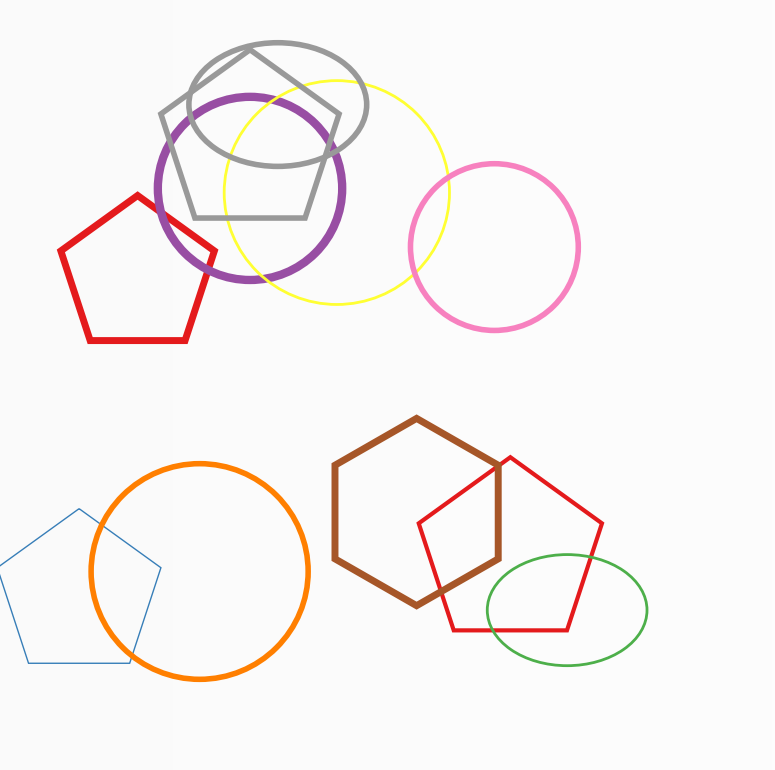[{"shape": "pentagon", "thickness": 1.5, "radius": 0.62, "center": [0.659, 0.282]}, {"shape": "pentagon", "thickness": 2.5, "radius": 0.52, "center": [0.178, 0.642]}, {"shape": "pentagon", "thickness": 0.5, "radius": 0.55, "center": [0.102, 0.228]}, {"shape": "oval", "thickness": 1, "radius": 0.52, "center": [0.732, 0.208]}, {"shape": "circle", "thickness": 3, "radius": 0.59, "center": [0.323, 0.755]}, {"shape": "circle", "thickness": 2, "radius": 0.7, "center": [0.258, 0.258]}, {"shape": "circle", "thickness": 1, "radius": 0.73, "center": [0.435, 0.75]}, {"shape": "hexagon", "thickness": 2.5, "radius": 0.61, "center": [0.538, 0.335]}, {"shape": "circle", "thickness": 2, "radius": 0.54, "center": [0.638, 0.679]}, {"shape": "pentagon", "thickness": 2, "radius": 0.6, "center": [0.323, 0.815]}, {"shape": "oval", "thickness": 2, "radius": 0.57, "center": [0.358, 0.864]}]